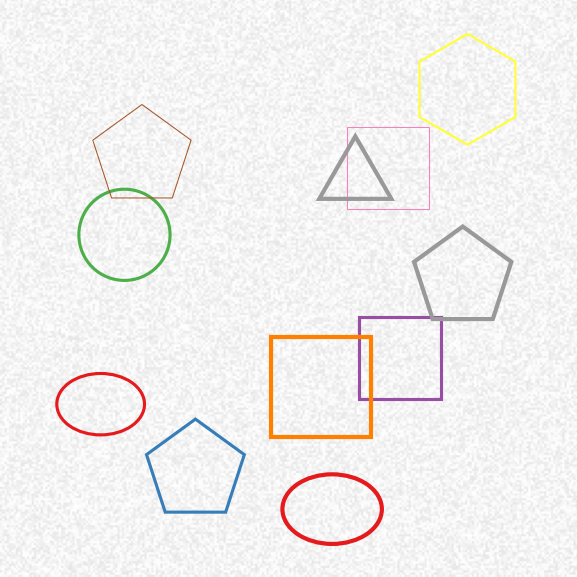[{"shape": "oval", "thickness": 1.5, "radius": 0.38, "center": [0.174, 0.299]}, {"shape": "oval", "thickness": 2, "radius": 0.43, "center": [0.575, 0.118]}, {"shape": "pentagon", "thickness": 1.5, "radius": 0.45, "center": [0.338, 0.184]}, {"shape": "circle", "thickness": 1.5, "radius": 0.39, "center": [0.215, 0.593]}, {"shape": "square", "thickness": 1.5, "radius": 0.36, "center": [0.693, 0.379]}, {"shape": "square", "thickness": 2, "radius": 0.43, "center": [0.555, 0.329]}, {"shape": "hexagon", "thickness": 1, "radius": 0.48, "center": [0.809, 0.845]}, {"shape": "pentagon", "thickness": 0.5, "radius": 0.45, "center": [0.246, 0.729]}, {"shape": "square", "thickness": 0.5, "radius": 0.35, "center": [0.672, 0.709]}, {"shape": "triangle", "thickness": 2, "radius": 0.36, "center": [0.615, 0.691]}, {"shape": "pentagon", "thickness": 2, "radius": 0.44, "center": [0.801, 0.518]}]